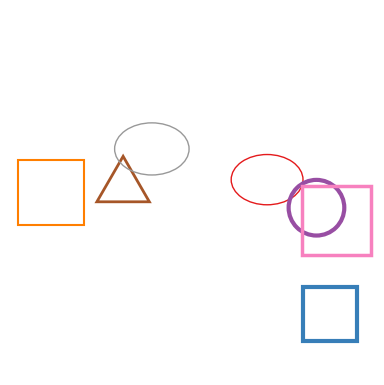[{"shape": "oval", "thickness": 1, "radius": 0.47, "center": [0.694, 0.533]}, {"shape": "square", "thickness": 3, "radius": 0.35, "center": [0.858, 0.185]}, {"shape": "circle", "thickness": 3, "radius": 0.36, "center": [0.822, 0.46]}, {"shape": "square", "thickness": 1.5, "radius": 0.42, "center": [0.132, 0.5]}, {"shape": "triangle", "thickness": 2, "radius": 0.39, "center": [0.32, 0.515]}, {"shape": "square", "thickness": 2.5, "radius": 0.45, "center": [0.873, 0.428]}, {"shape": "oval", "thickness": 1, "radius": 0.48, "center": [0.394, 0.613]}]